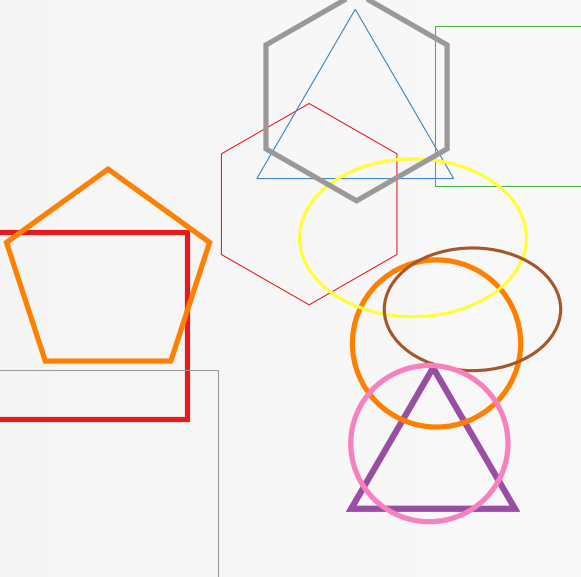[{"shape": "hexagon", "thickness": 0.5, "radius": 0.87, "center": [0.532, 0.646]}, {"shape": "square", "thickness": 2.5, "radius": 0.81, "center": [0.159, 0.435]}, {"shape": "triangle", "thickness": 0.5, "radius": 0.98, "center": [0.611, 0.788]}, {"shape": "square", "thickness": 0.5, "radius": 0.7, "center": [0.887, 0.815]}, {"shape": "triangle", "thickness": 3, "radius": 0.81, "center": [0.745, 0.2]}, {"shape": "pentagon", "thickness": 2.5, "radius": 0.92, "center": [0.186, 0.523]}, {"shape": "circle", "thickness": 2.5, "radius": 0.72, "center": [0.751, 0.404]}, {"shape": "oval", "thickness": 1.5, "radius": 0.98, "center": [0.711, 0.587]}, {"shape": "oval", "thickness": 1.5, "radius": 0.76, "center": [0.813, 0.464]}, {"shape": "circle", "thickness": 2.5, "radius": 0.68, "center": [0.739, 0.231]}, {"shape": "hexagon", "thickness": 2.5, "radius": 0.9, "center": [0.613, 0.831]}, {"shape": "square", "thickness": 0.5, "radius": 0.95, "center": [0.186, 0.169]}]